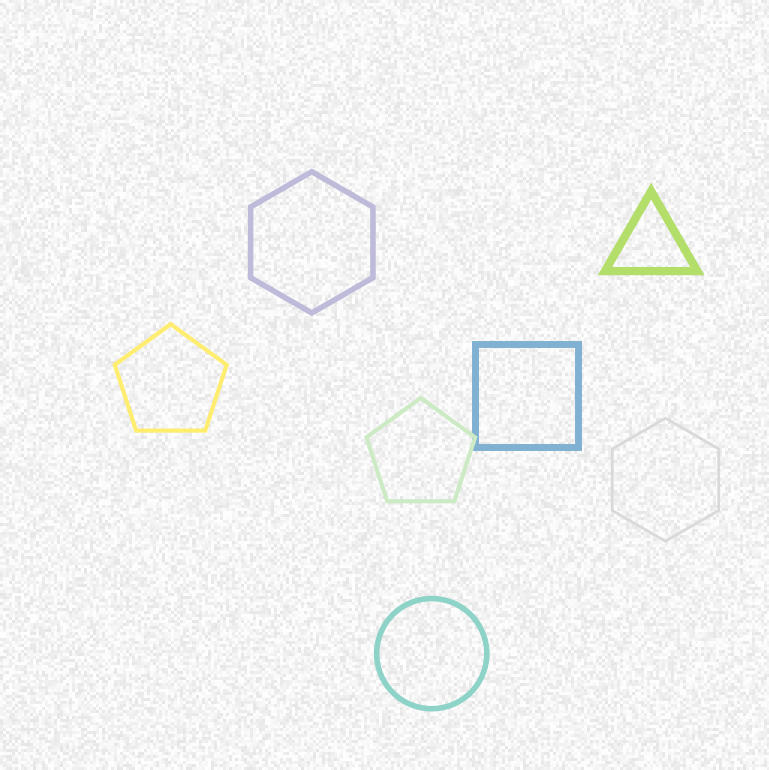[{"shape": "circle", "thickness": 2, "radius": 0.36, "center": [0.561, 0.151]}, {"shape": "hexagon", "thickness": 2, "radius": 0.46, "center": [0.405, 0.685]}, {"shape": "square", "thickness": 2.5, "radius": 0.33, "center": [0.684, 0.486]}, {"shape": "triangle", "thickness": 3, "radius": 0.35, "center": [0.846, 0.683]}, {"shape": "hexagon", "thickness": 1, "radius": 0.4, "center": [0.864, 0.377]}, {"shape": "pentagon", "thickness": 1.5, "radius": 0.37, "center": [0.546, 0.409]}, {"shape": "pentagon", "thickness": 1.5, "radius": 0.38, "center": [0.222, 0.503]}]